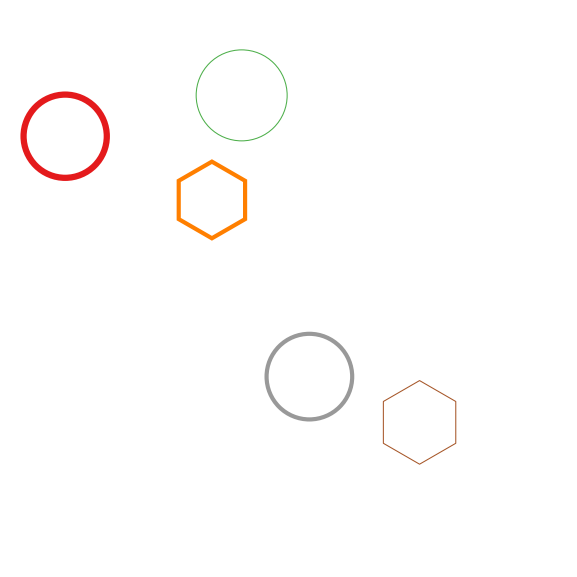[{"shape": "circle", "thickness": 3, "radius": 0.36, "center": [0.113, 0.763]}, {"shape": "circle", "thickness": 0.5, "radius": 0.39, "center": [0.418, 0.834]}, {"shape": "hexagon", "thickness": 2, "radius": 0.33, "center": [0.367, 0.653]}, {"shape": "hexagon", "thickness": 0.5, "radius": 0.36, "center": [0.727, 0.268]}, {"shape": "circle", "thickness": 2, "radius": 0.37, "center": [0.536, 0.347]}]